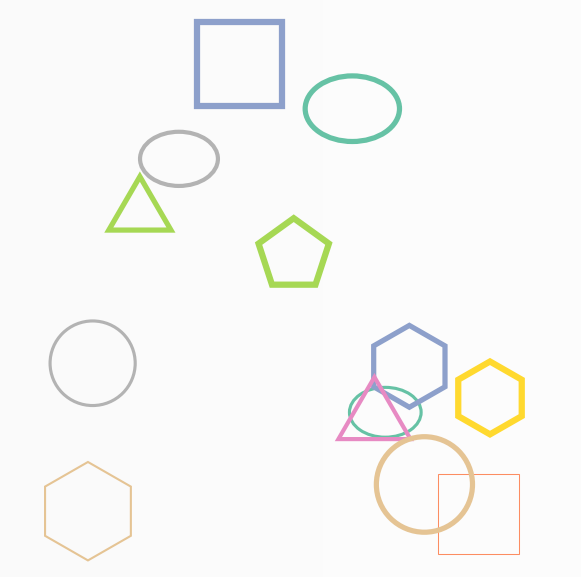[{"shape": "oval", "thickness": 1.5, "radius": 0.31, "center": [0.663, 0.285]}, {"shape": "oval", "thickness": 2.5, "radius": 0.41, "center": [0.606, 0.811]}, {"shape": "square", "thickness": 0.5, "radius": 0.35, "center": [0.823, 0.109]}, {"shape": "square", "thickness": 3, "radius": 0.37, "center": [0.412, 0.888]}, {"shape": "hexagon", "thickness": 2.5, "radius": 0.35, "center": [0.704, 0.365]}, {"shape": "triangle", "thickness": 2, "radius": 0.36, "center": [0.644, 0.275]}, {"shape": "triangle", "thickness": 2.5, "radius": 0.31, "center": [0.241, 0.632]}, {"shape": "pentagon", "thickness": 3, "radius": 0.32, "center": [0.505, 0.558]}, {"shape": "hexagon", "thickness": 3, "radius": 0.32, "center": [0.843, 0.31]}, {"shape": "hexagon", "thickness": 1, "radius": 0.43, "center": [0.151, 0.114]}, {"shape": "circle", "thickness": 2.5, "radius": 0.41, "center": [0.73, 0.16]}, {"shape": "oval", "thickness": 2, "radius": 0.34, "center": [0.308, 0.724]}, {"shape": "circle", "thickness": 1.5, "radius": 0.37, "center": [0.159, 0.37]}]